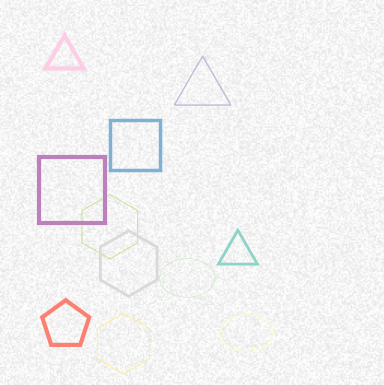[{"shape": "triangle", "thickness": 2, "radius": 0.29, "center": [0.618, 0.343]}, {"shape": "oval", "thickness": 0.5, "radius": 0.34, "center": [0.64, 0.135]}, {"shape": "triangle", "thickness": 1, "radius": 0.42, "center": [0.526, 0.77]}, {"shape": "pentagon", "thickness": 3, "radius": 0.32, "center": [0.171, 0.156]}, {"shape": "square", "thickness": 2.5, "radius": 0.32, "center": [0.351, 0.623]}, {"shape": "hexagon", "thickness": 0.5, "radius": 0.42, "center": [0.285, 0.411]}, {"shape": "triangle", "thickness": 3, "radius": 0.29, "center": [0.168, 0.851]}, {"shape": "hexagon", "thickness": 2, "radius": 0.43, "center": [0.334, 0.316]}, {"shape": "square", "thickness": 3, "radius": 0.43, "center": [0.187, 0.507]}, {"shape": "oval", "thickness": 0.5, "radius": 0.36, "center": [0.486, 0.278]}, {"shape": "hexagon", "thickness": 0.5, "radius": 0.39, "center": [0.321, 0.107]}]